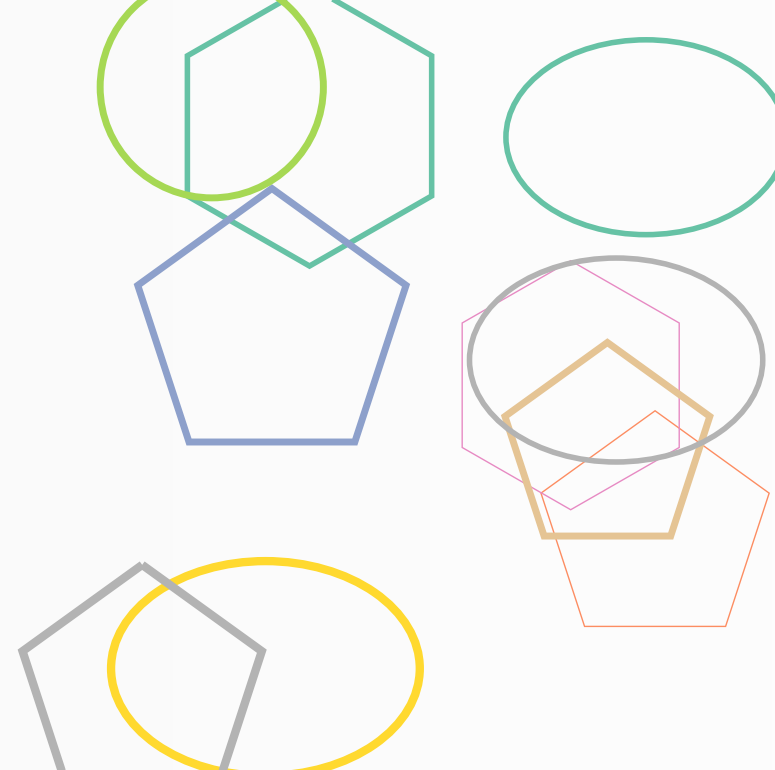[{"shape": "hexagon", "thickness": 2, "radius": 0.91, "center": [0.399, 0.837]}, {"shape": "oval", "thickness": 2, "radius": 0.9, "center": [0.834, 0.822]}, {"shape": "pentagon", "thickness": 0.5, "radius": 0.77, "center": [0.845, 0.312]}, {"shape": "pentagon", "thickness": 2.5, "radius": 0.91, "center": [0.351, 0.573]}, {"shape": "hexagon", "thickness": 0.5, "radius": 0.81, "center": [0.736, 0.5]}, {"shape": "circle", "thickness": 2.5, "radius": 0.72, "center": [0.273, 0.887]}, {"shape": "oval", "thickness": 3, "radius": 1.0, "center": [0.342, 0.132]}, {"shape": "pentagon", "thickness": 2.5, "radius": 0.69, "center": [0.784, 0.416]}, {"shape": "oval", "thickness": 2, "radius": 0.95, "center": [0.795, 0.532]}, {"shape": "pentagon", "thickness": 3, "radius": 0.81, "center": [0.183, 0.104]}]